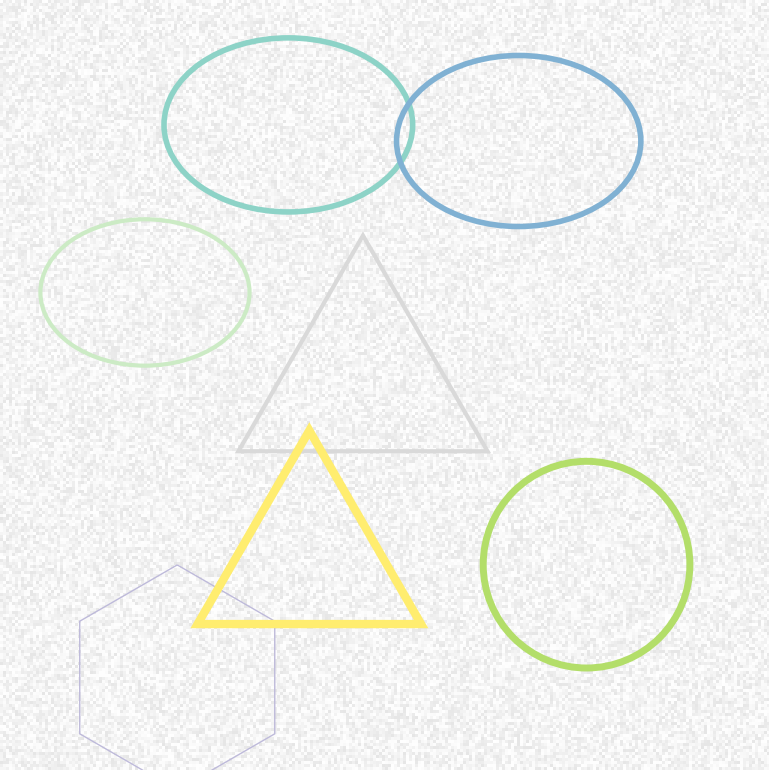[{"shape": "oval", "thickness": 2, "radius": 0.81, "center": [0.374, 0.838]}, {"shape": "hexagon", "thickness": 0.5, "radius": 0.73, "center": [0.23, 0.12]}, {"shape": "oval", "thickness": 2, "radius": 0.79, "center": [0.674, 0.817]}, {"shape": "circle", "thickness": 2.5, "radius": 0.67, "center": [0.762, 0.267]}, {"shape": "triangle", "thickness": 1.5, "radius": 0.93, "center": [0.471, 0.507]}, {"shape": "oval", "thickness": 1.5, "radius": 0.68, "center": [0.188, 0.62]}, {"shape": "triangle", "thickness": 3, "radius": 0.84, "center": [0.402, 0.273]}]